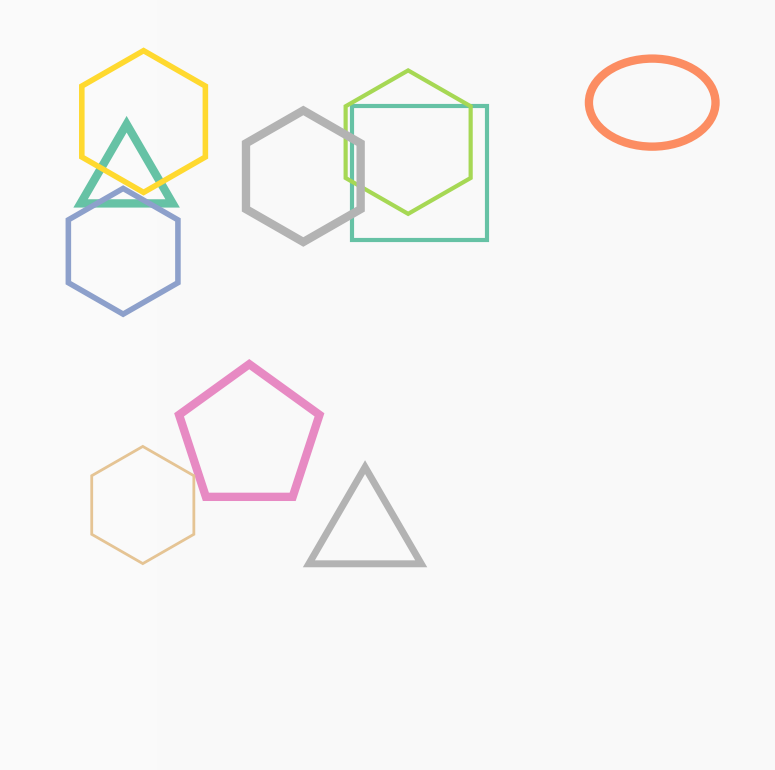[{"shape": "triangle", "thickness": 3, "radius": 0.34, "center": [0.163, 0.77]}, {"shape": "square", "thickness": 1.5, "radius": 0.44, "center": [0.541, 0.775]}, {"shape": "oval", "thickness": 3, "radius": 0.41, "center": [0.842, 0.867]}, {"shape": "hexagon", "thickness": 2, "radius": 0.41, "center": [0.159, 0.674]}, {"shape": "pentagon", "thickness": 3, "radius": 0.48, "center": [0.322, 0.432]}, {"shape": "hexagon", "thickness": 1.5, "radius": 0.47, "center": [0.527, 0.815]}, {"shape": "hexagon", "thickness": 2, "radius": 0.46, "center": [0.185, 0.842]}, {"shape": "hexagon", "thickness": 1, "radius": 0.38, "center": [0.184, 0.344]}, {"shape": "hexagon", "thickness": 3, "radius": 0.43, "center": [0.391, 0.771]}, {"shape": "triangle", "thickness": 2.5, "radius": 0.42, "center": [0.471, 0.31]}]